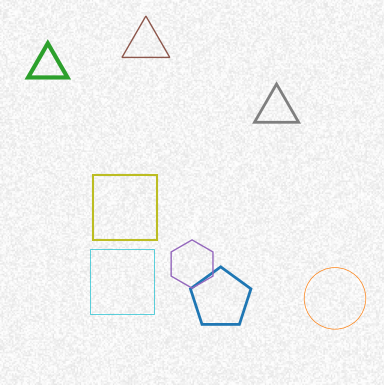[{"shape": "pentagon", "thickness": 2, "radius": 0.41, "center": [0.573, 0.224]}, {"shape": "circle", "thickness": 0.5, "radius": 0.4, "center": [0.87, 0.225]}, {"shape": "triangle", "thickness": 3, "radius": 0.3, "center": [0.124, 0.828]}, {"shape": "hexagon", "thickness": 1, "radius": 0.31, "center": [0.499, 0.314]}, {"shape": "triangle", "thickness": 1, "radius": 0.36, "center": [0.379, 0.887]}, {"shape": "triangle", "thickness": 2, "radius": 0.33, "center": [0.718, 0.716]}, {"shape": "square", "thickness": 1.5, "radius": 0.42, "center": [0.325, 0.461]}, {"shape": "square", "thickness": 0.5, "radius": 0.42, "center": [0.317, 0.269]}]